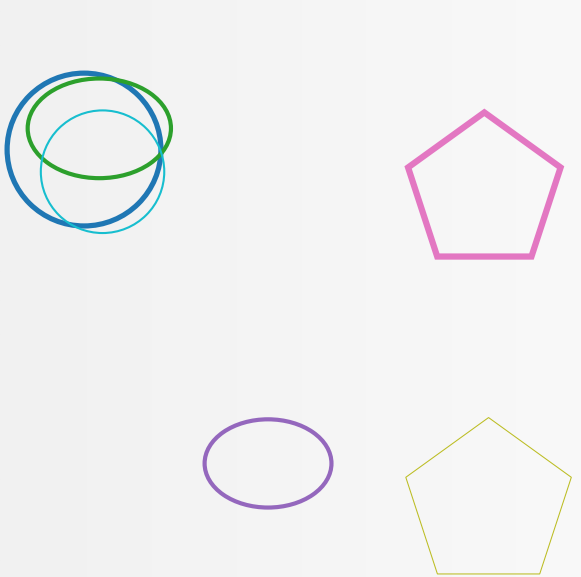[{"shape": "circle", "thickness": 2.5, "radius": 0.66, "center": [0.145, 0.74]}, {"shape": "oval", "thickness": 2, "radius": 0.62, "center": [0.171, 0.777]}, {"shape": "oval", "thickness": 2, "radius": 0.55, "center": [0.461, 0.197]}, {"shape": "pentagon", "thickness": 3, "radius": 0.69, "center": [0.833, 0.667]}, {"shape": "pentagon", "thickness": 0.5, "radius": 0.75, "center": [0.841, 0.126]}, {"shape": "circle", "thickness": 1, "radius": 0.53, "center": [0.176, 0.702]}]